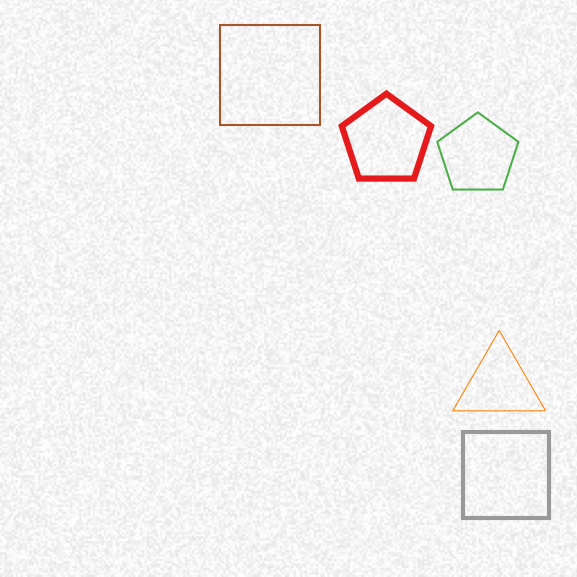[{"shape": "pentagon", "thickness": 3, "radius": 0.41, "center": [0.669, 0.756]}, {"shape": "pentagon", "thickness": 1, "radius": 0.37, "center": [0.827, 0.731]}, {"shape": "triangle", "thickness": 0.5, "radius": 0.46, "center": [0.864, 0.334]}, {"shape": "square", "thickness": 1, "radius": 0.43, "center": [0.467, 0.87]}, {"shape": "square", "thickness": 2, "radius": 0.37, "center": [0.876, 0.177]}]